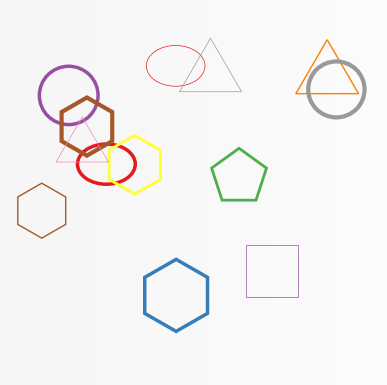[{"shape": "oval", "thickness": 0.5, "radius": 0.38, "center": [0.453, 0.829]}, {"shape": "oval", "thickness": 2.5, "radius": 0.37, "center": [0.275, 0.574]}, {"shape": "hexagon", "thickness": 2.5, "radius": 0.47, "center": [0.455, 0.233]}, {"shape": "pentagon", "thickness": 2, "radius": 0.37, "center": [0.617, 0.54]}, {"shape": "circle", "thickness": 2.5, "radius": 0.38, "center": [0.177, 0.752]}, {"shape": "square", "thickness": 0.5, "radius": 0.34, "center": [0.702, 0.296]}, {"shape": "triangle", "thickness": 1, "radius": 0.47, "center": [0.844, 0.803]}, {"shape": "hexagon", "thickness": 2, "radius": 0.38, "center": [0.348, 0.572]}, {"shape": "hexagon", "thickness": 1, "radius": 0.36, "center": [0.108, 0.453]}, {"shape": "hexagon", "thickness": 3, "radius": 0.38, "center": [0.224, 0.671]}, {"shape": "triangle", "thickness": 0.5, "radius": 0.39, "center": [0.212, 0.618]}, {"shape": "triangle", "thickness": 0.5, "radius": 0.46, "center": [0.543, 0.808]}, {"shape": "circle", "thickness": 3, "radius": 0.36, "center": [0.868, 0.768]}]